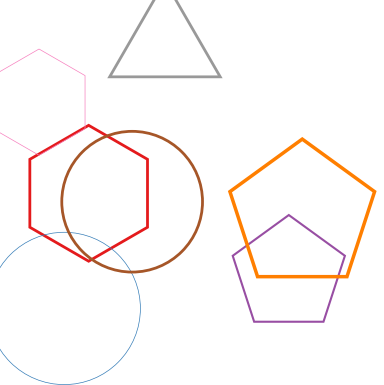[{"shape": "hexagon", "thickness": 2, "radius": 0.88, "center": [0.23, 0.498]}, {"shape": "circle", "thickness": 0.5, "radius": 0.99, "center": [0.167, 0.199]}, {"shape": "pentagon", "thickness": 1.5, "radius": 0.77, "center": [0.75, 0.288]}, {"shape": "pentagon", "thickness": 2.5, "radius": 0.99, "center": [0.785, 0.441]}, {"shape": "circle", "thickness": 2, "radius": 0.91, "center": [0.343, 0.476]}, {"shape": "hexagon", "thickness": 0.5, "radius": 0.69, "center": [0.101, 0.735]}, {"shape": "triangle", "thickness": 2, "radius": 0.83, "center": [0.428, 0.883]}]